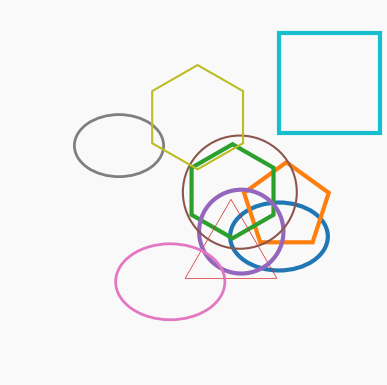[{"shape": "oval", "thickness": 3, "radius": 0.63, "center": [0.72, 0.386]}, {"shape": "pentagon", "thickness": 3, "radius": 0.57, "center": [0.739, 0.464]}, {"shape": "hexagon", "thickness": 3, "radius": 0.61, "center": [0.6, 0.503]}, {"shape": "triangle", "thickness": 0.5, "radius": 0.68, "center": [0.596, 0.345]}, {"shape": "circle", "thickness": 3, "radius": 0.54, "center": [0.623, 0.398]}, {"shape": "circle", "thickness": 1.5, "radius": 0.74, "center": [0.619, 0.501]}, {"shape": "oval", "thickness": 2, "radius": 0.7, "center": [0.439, 0.268]}, {"shape": "oval", "thickness": 2, "radius": 0.58, "center": [0.307, 0.622]}, {"shape": "hexagon", "thickness": 1.5, "radius": 0.68, "center": [0.51, 0.696]}, {"shape": "square", "thickness": 3, "radius": 0.65, "center": [0.851, 0.784]}]